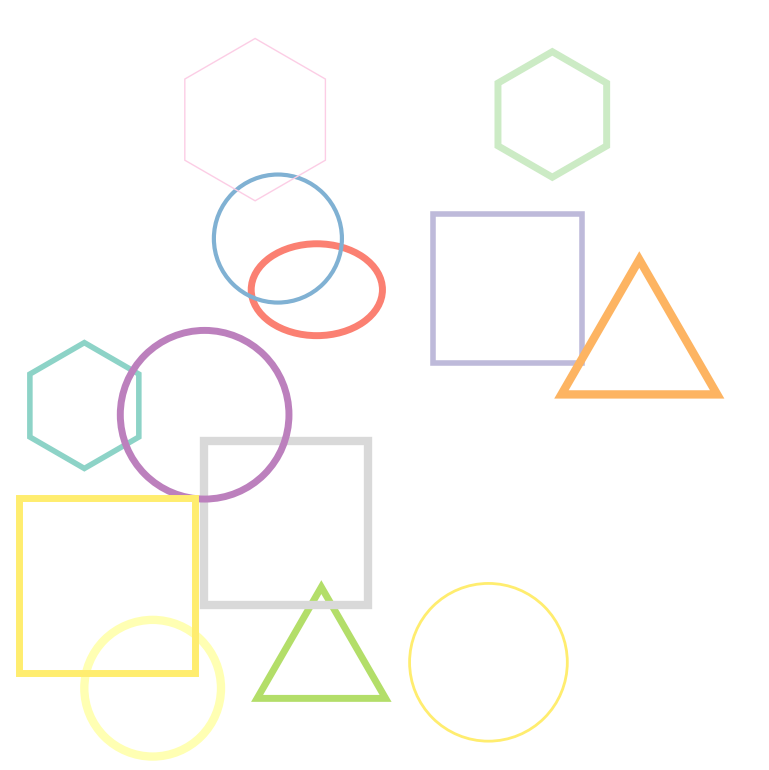[{"shape": "hexagon", "thickness": 2, "radius": 0.41, "center": [0.11, 0.473]}, {"shape": "circle", "thickness": 3, "radius": 0.44, "center": [0.198, 0.106]}, {"shape": "square", "thickness": 2, "radius": 0.48, "center": [0.66, 0.625]}, {"shape": "oval", "thickness": 2.5, "radius": 0.43, "center": [0.411, 0.624]}, {"shape": "circle", "thickness": 1.5, "radius": 0.42, "center": [0.361, 0.69]}, {"shape": "triangle", "thickness": 3, "radius": 0.58, "center": [0.83, 0.546]}, {"shape": "triangle", "thickness": 2.5, "radius": 0.48, "center": [0.417, 0.141]}, {"shape": "hexagon", "thickness": 0.5, "radius": 0.53, "center": [0.331, 0.845]}, {"shape": "square", "thickness": 3, "radius": 0.53, "center": [0.372, 0.32]}, {"shape": "circle", "thickness": 2.5, "radius": 0.55, "center": [0.266, 0.461]}, {"shape": "hexagon", "thickness": 2.5, "radius": 0.41, "center": [0.717, 0.851]}, {"shape": "circle", "thickness": 1, "radius": 0.51, "center": [0.634, 0.14]}, {"shape": "square", "thickness": 2.5, "radius": 0.57, "center": [0.139, 0.239]}]